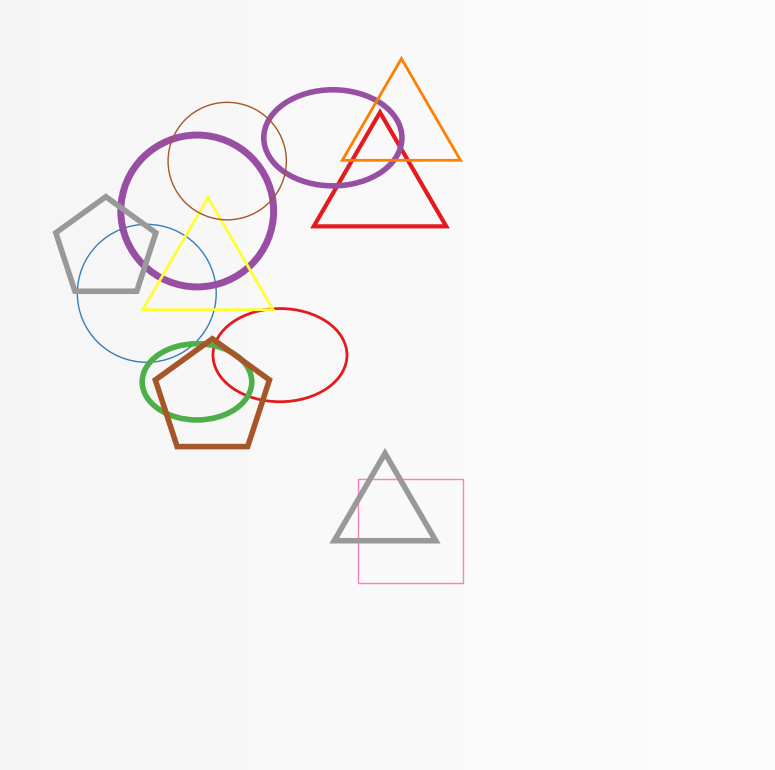[{"shape": "triangle", "thickness": 1.5, "radius": 0.49, "center": [0.49, 0.755]}, {"shape": "oval", "thickness": 1, "radius": 0.43, "center": [0.361, 0.539]}, {"shape": "circle", "thickness": 0.5, "radius": 0.45, "center": [0.189, 0.619]}, {"shape": "oval", "thickness": 2, "radius": 0.35, "center": [0.254, 0.504]}, {"shape": "circle", "thickness": 2.5, "radius": 0.49, "center": [0.254, 0.726]}, {"shape": "oval", "thickness": 2, "radius": 0.45, "center": [0.429, 0.821]}, {"shape": "triangle", "thickness": 1, "radius": 0.44, "center": [0.518, 0.836]}, {"shape": "triangle", "thickness": 1, "radius": 0.49, "center": [0.268, 0.646]}, {"shape": "circle", "thickness": 0.5, "radius": 0.38, "center": [0.293, 0.791]}, {"shape": "pentagon", "thickness": 2, "radius": 0.39, "center": [0.274, 0.483]}, {"shape": "square", "thickness": 0.5, "radius": 0.34, "center": [0.53, 0.31]}, {"shape": "triangle", "thickness": 2, "radius": 0.38, "center": [0.497, 0.336]}, {"shape": "pentagon", "thickness": 2, "radius": 0.34, "center": [0.137, 0.677]}]